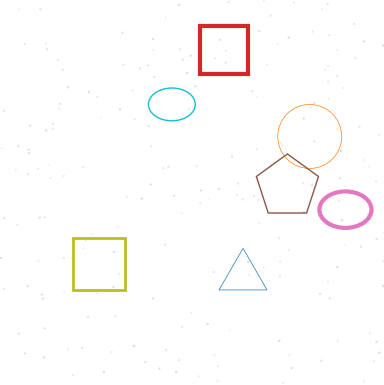[{"shape": "triangle", "thickness": 0.5, "radius": 0.36, "center": [0.631, 0.283]}, {"shape": "circle", "thickness": 0.5, "radius": 0.42, "center": [0.805, 0.645]}, {"shape": "square", "thickness": 3, "radius": 0.31, "center": [0.582, 0.871]}, {"shape": "pentagon", "thickness": 1, "radius": 0.42, "center": [0.747, 0.515]}, {"shape": "oval", "thickness": 3, "radius": 0.34, "center": [0.897, 0.455]}, {"shape": "square", "thickness": 2, "radius": 0.33, "center": [0.257, 0.315]}, {"shape": "oval", "thickness": 1, "radius": 0.3, "center": [0.446, 0.729]}]